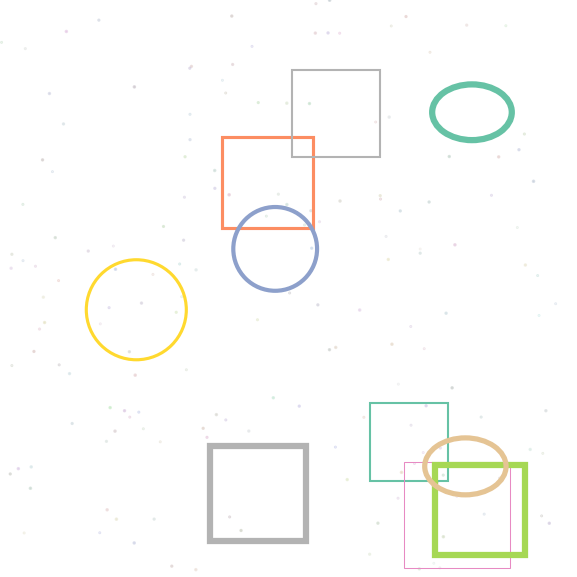[{"shape": "oval", "thickness": 3, "radius": 0.34, "center": [0.817, 0.805]}, {"shape": "square", "thickness": 1, "radius": 0.34, "center": [0.708, 0.234]}, {"shape": "square", "thickness": 1.5, "radius": 0.39, "center": [0.463, 0.683]}, {"shape": "circle", "thickness": 2, "radius": 0.36, "center": [0.477, 0.568]}, {"shape": "square", "thickness": 0.5, "radius": 0.46, "center": [0.791, 0.108]}, {"shape": "square", "thickness": 3, "radius": 0.39, "center": [0.832, 0.116]}, {"shape": "circle", "thickness": 1.5, "radius": 0.43, "center": [0.236, 0.463]}, {"shape": "oval", "thickness": 2.5, "radius": 0.35, "center": [0.806, 0.192]}, {"shape": "square", "thickness": 1, "radius": 0.38, "center": [0.582, 0.802]}, {"shape": "square", "thickness": 3, "radius": 0.41, "center": [0.447, 0.145]}]